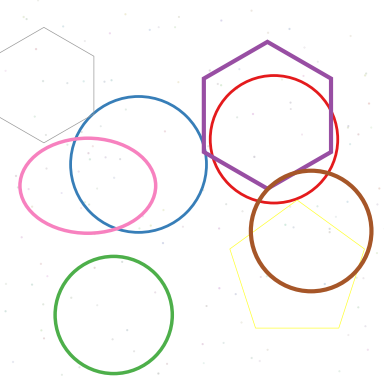[{"shape": "circle", "thickness": 2, "radius": 0.83, "center": [0.712, 0.638]}, {"shape": "circle", "thickness": 2, "radius": 0.88, "center": [0.36, 0.573]}, {"shape": "circle", "thickness": 2.5, "radius": 0.76, "center": [0.295, 0.182]}, {"shape": "hexagon", "thickness": 3, "radius": 0.95, "center": [0.695, 0.701]}, {"shape": "pentagon", "thickness": 0.5, "radius": 0.92, "center": [0.772, 0.297]}, {"shape": "circle", "thickness": 3, "radius": 0.78, "center": [0.808, 0.4]}, {"shape": "oval", "thickness": 2.5, "radius": 0.88, "center": [0.228, 0.518]}, {"shape": "hexagon", "thickness": 0.5, "radius": 0.75, "center": [0.114, 0.779]}]